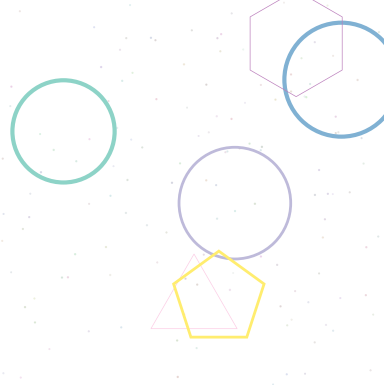[{"shape": "circle", "thickness": 3, "radius": 0.66, "center": [0.165, 0.659]}, {"shape": "circle", "thickness": 2, "radius": 0.73, "center": [0.61, 0.472]}, {"shape": "circle", "thickness": 3, "radius": 0.74, "center": [0.887, 0.793]}, {"shape": "triangle", "thickness": 0.5, "radius": 0.65, "center": [0.504, 0.211]}, {"shape": "hexagon", "thickness": 0.5, "radius": 0.69, "center": [0.769, 0.887]}, {"shape": "pentagon", "thickness": 2, "radius": 0.62, "center": [0.568, 0.224]}]